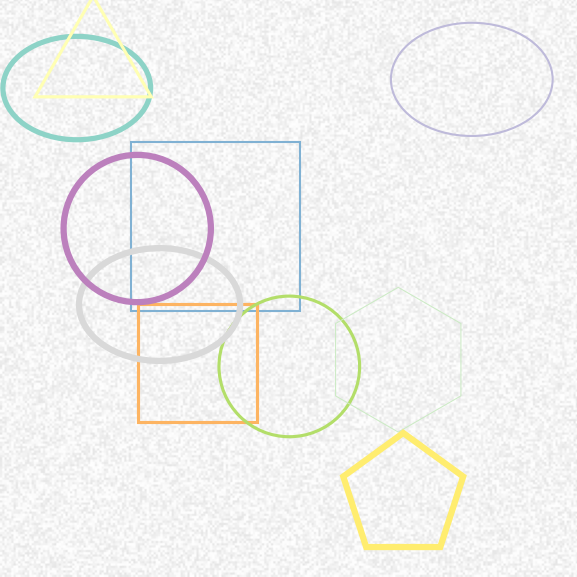[{"shape": "oval", "thickness": 2.5, "radius": 0.64, "center": [0.133, 0.847]}, {"shape": "triangle", "thickness": 1.5, "radius": 0.58, "center": [0.161, 0.89]}, {"shape": "oval", "thickness": 1, "radius": 0.7, "center": [0.817, 0.862]}, {"shape": "square", "thickness": 1, "radius": 0.73, "center": [0.373, 0.607]}, {"shape": "square", "thickness": 1.5, "radius": 0.51, "center": [0.342, 0.371]}, {"shape": "circle", "thickness": 1.5, "radius": 0.61, "center": [0.501, 0.365]}, {"shape": "oval", "thickness": 3, "radius": 0.7, "center": [0.276, 0.472]}, {"shape": "circle", "thickness": 3, "radius": 0.64, "center": [0.238, 0.603]}, {"shape": "hexagon", "thickness": 0.5, "radius": 0.63, "center": [0.69, 0.376]}, {"shape": "pentagon", "thickness": 3, "radius": 0.55, "center": [0.698, 0.14]}]